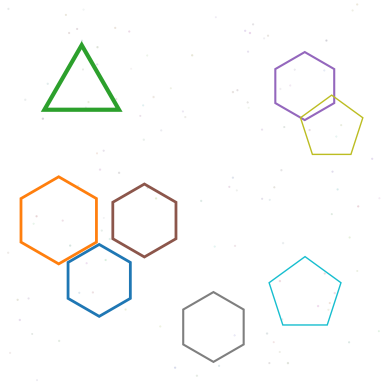[{"shape": "hexagon", "thickness": 2, "radius": 0.47, "center": [0.258, 0.272]}, {"shape": "hexagon", "thickness": 2, "radius": 0.57, "center": [0.152, 0.428]}, {"shape": "triangle", "thickness": 3, "radius": 0.56, "center": [0.212, 0.771]}, {"shape": "hexagon", "thickness": 1.5, "radius": 0.44, "center": [0.792, 0.776]}, {"shape": "hexagon", "thickness": 2, "radius": 0.47, "center": [0.375, 0.427]}, {"shape": "hexagon", "thickness": 1.5, "radius": 0.45, "center": [0.554, 0.151]}, {"shape": "pentagon", "thickness": 1, "radius": 0.43, "center": [0.861, 0.668]}, {"shape": "pentagon", "thickness": 1, "radius": 0.49, "center": [0.792, 0.235]}]